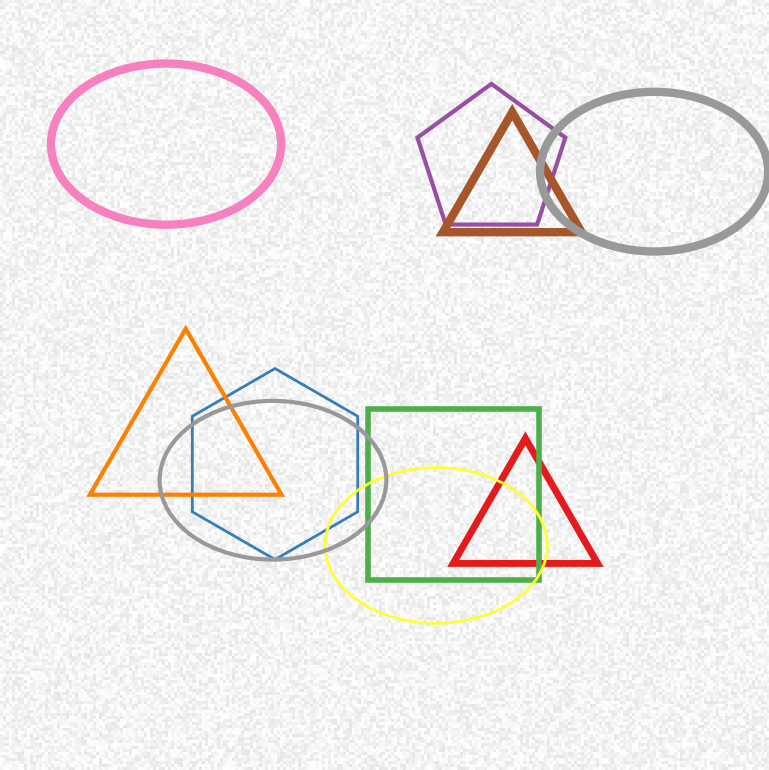[{"shape": "triangle", "thickness": 2.5, "radius": 0.54, "center": [0.682, 0.322]}, {"shape": "hexagon", "thickness": 1, "radius": 0.62, "center": [0.357, 0.397]}, {"shape": "square", "thickness": 2, "radius": 0.56, "center": [0.589, 0.358]}, {"shape": "pentagon", "thickness": 1.5, "radius": 0.51, "center": [0.638, 0.79]}, {"shape": "triangle", "thickness": 1.5, "radius": 0.72, "center": [0.241, 0.429]}, {"shape": "oval", "thickness": 1, "radius": 0.72, "center": [0.566, 0.292]}, {"shape": "triangle", "thickness": 3, "radius": 0.52, "center": [0.665, 0.75]}, {"shape": "oval", "thickness": 3, "radius": 0.75, "center": [0.216, 0.813]}, {"shape": "oval", "thickness": 3, "radius": 0.74, "center": [0.849, 0.777]}, {"shape": "oval", "thickness": 1.5, "radius": 0.74, "center": [0.355, 0.376]}]